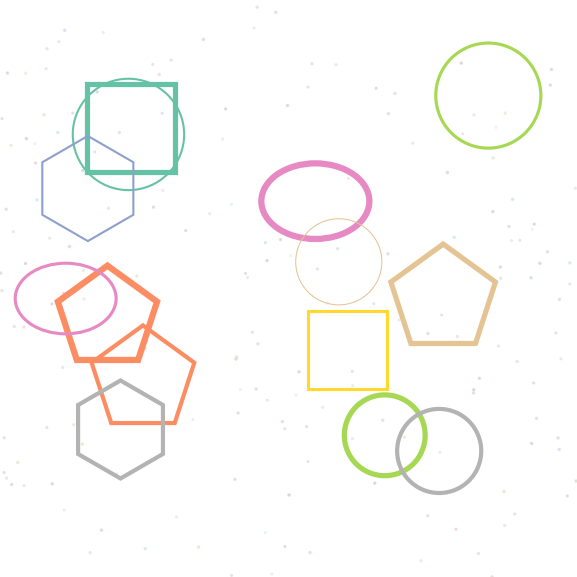[{"shape": "circle", "thickness": 1, "radius": 0.48, "center": [0.222, 0.766]}, {"shape": "square", "thickness": 2.5, "radius": 0.38, "center": [0.227, 0.778]}, {"shape": "pentagon", "thickness": 2, "radius": 0.47, "center": [0.248, 0.342]}, {"shape": "pentagon", "thickness": 3, "radius": 0.45, "center": [0.186, 0.449]}, {"shape": "hexagon", "thickness": 1, "radius": 0.46, "center": [0.152, 0.673]}, {"shape": "oval", "thickness": 3, "radius": 0.47, "center": [0.546, 0.651]}, {"shape": "oval", "thickness": 1.5, "radius": 0.44, "center": [0.114, 0.482]}, {"shape": "circle", "thickness": 1.5, "radius": 0.45, "center": [0.846, 0.834]}, {"shape": "circle", "thickness": 2.5, "radius": 0.35, "center": [0.666, 0.245]}, {"shape": "square", "thickness": 1.5, "radius": 0.34, "center": [0.602, 0.394]}, {"shape": "pentagon", "thickness": 2.5, "radius": 0.48, "center": [0.767, 0.481]}, {"shape": "circle", "thickness": 0.5, "radius": 0.37, "center": [0.587, 0.546]}, {"shape": "circle", "thickness": 2, "radius": 0.36, "center": [0.761, 0.218]}, {"shape": "hexagon", "thickness": 2, "radius": 0.42, "center": [0.209, 0.255]}]